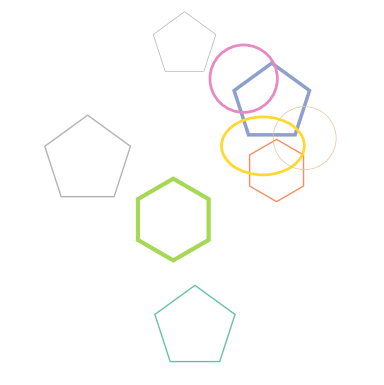[{"shape": "pentagon", "thickness": 1, "radius": 0.55, "center": [0.506, 0.149]}, {"shape": "hexagon", "thickness": 1, "radius": 0.4, "center": [0.718, 0.557]}, {"shape": "pentagon", "thickness": 2.5, "radius": 0.51, "center": [0.706, 0.733]}, {"shape": "circle", "thickness": 2, "radius": 0.44, "center": [0.633, 0.796]}, {"shape": "hexagon", "thickness": 3, "radius": 0.53, "center": [0.45, 0.43]}, {"shape": "oval", "thickness": 2, "radius": 0.54, "center": [0.683, 0.621]}, {"shape": "circle", "thickness": 0.5, "radius": 0.41, "center": [0.791, 0.641]}, {"shape": "pentagon", "thickness": 0.5, "radius": 0.43, "center": [0.479, 0.884]}, {"shape": "pentagon", "thickness": 1, "radius": 0.58, "center": [0.228, 0.584]}]